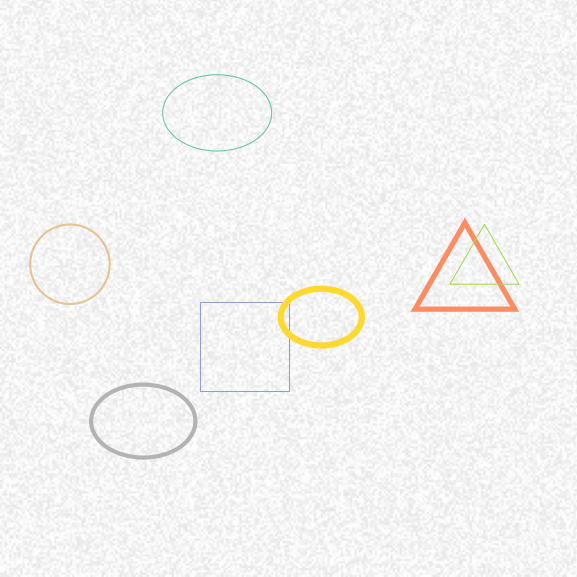[{"shape": "oval", "thickness": 0.5, "radius": 0.47, "center": [0.376, 0.804]}, {"shape": "triangle", "thickness": 2.5, "radius": 0.5, "center": [0.805, 0.514]}, {"shape": "square", "thickness": 0.5, "radius": 0.39, "center": [0.423, 0.399]}, {"shape": "triangle", "thickness": 0.5, "radius": 0.35, "center": [0.839, 0.542]}, {"shape": "oval", "thickness": 3, "radius": 0.35, "center": [0.556, 0.45]}, {"shape": "circle", "thickness": 1, "radius": 0.34, "center": [0.121, 0.542]}, {"shape": "oval", "thickness": 2, "radius": 0.45, "center": [0.248, 0.27]}]